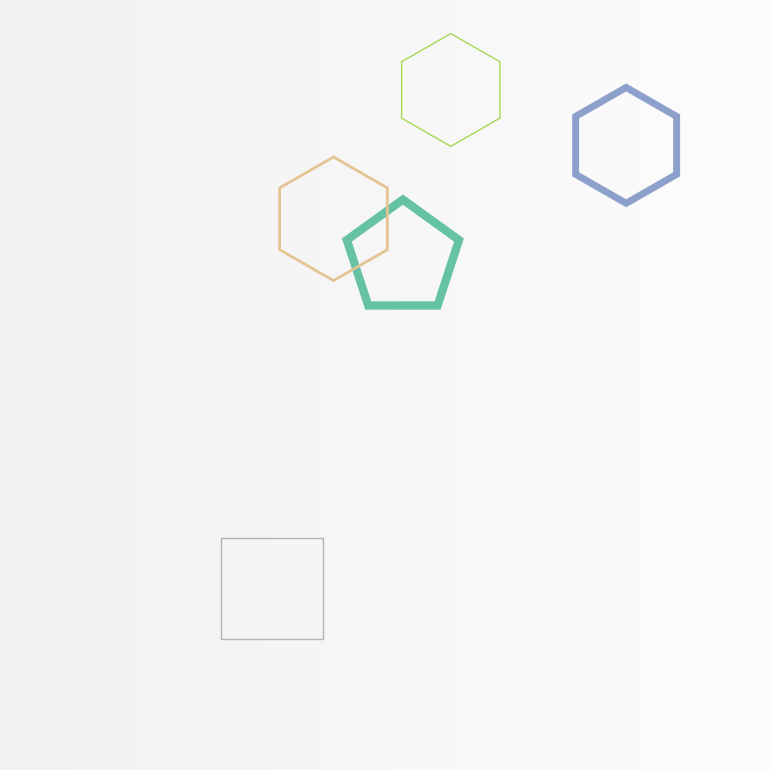[{"shape": "pentagon", "thickness": 3, "radius": 0.38, "center": [0.52, 0.665]}, {"shape": "hexagon", "thickness": 2.5, "radius": 0.38, "center": [0.808, 0.811]}, {"shape": "hexagon", "thickness": 0.5, "radius": 0.37, "center": [0.582, 0.883]}, {"shape": "hexagon", "thickness": 1, "radius": 0.4, "center": [0.43, 0.716]}, {"shape": "square", "thickness": 0.5, "radius": 0.33, "center": [0.351, 0.236]}]